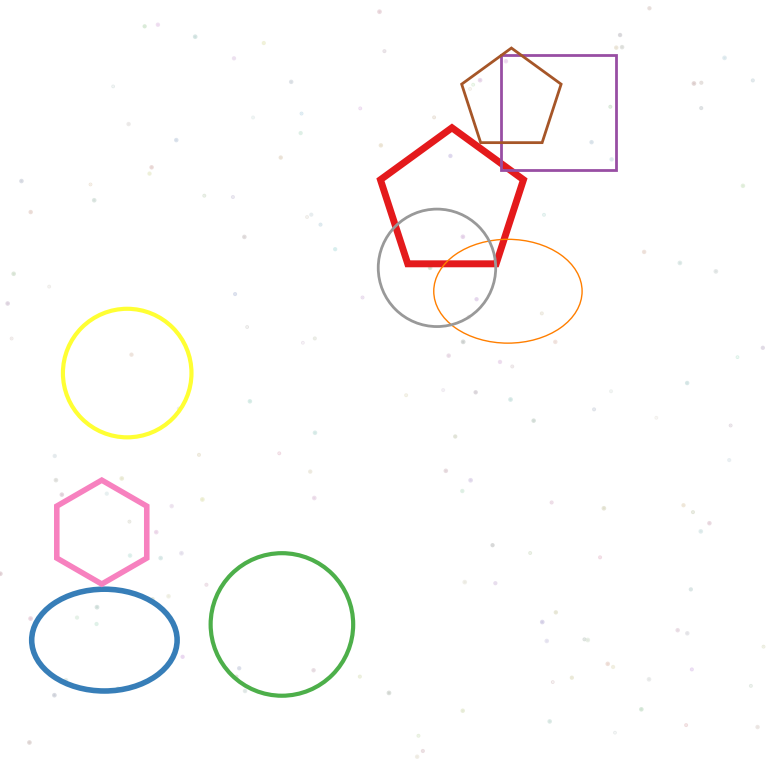[{"shape": "pentagon", "thickness": 2.5, "radius": 0.49, "center": [0.587, 0.736]}, {"shape": "oval", "thickness": 2, "radius": 0.47, "center": [0.136, 0.169]}, {"shape": "circle", "thickness": 1.5, "radius": 0.46, "center": [0.366, 0.189]}, {"shape": "square", "thickness": 1, "radius": 0.37, "center": [0.725, 0.854]}, {"shape": "oval", "thickness": 0.5, "radius": 0.48, "center": [0.66, 0.622]}, {"shape": "circle", "thickness": 1.5, "radius": 0.42, "center": [0.165, 0.516]}, {"shape": "pentagon", "thickness": 1, "radius": 0.34, "center": [0.664, 0.87]}, {"shape": "hexagon", "thickness": 2, "radius": 0.34, "center": [0.132, 0.309]}, {"shape": "circle", "thickness": 1, "radius": 0.38, "center": [0.567, 0.652]}]